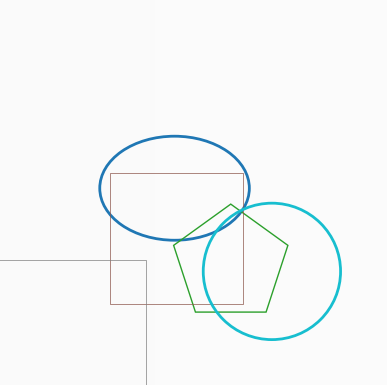[{"shape": "oval", "thickness": 2, "radius": 0.97, "center": [0.45, 0.511]}, {"shape": "pentagon", "thickness": 1, "radius": 0.78, "center": [0.595, 0.315]}, {"shape": "square", "thickness": 0.5, "radius": 0.85, "center": [0.455, 0.38]}, {"shape": "square", "thickness": 0.5, "radius": 0.97, "center": [0.182, 0.131]}, {"shape": "circle", "thickness": 2, "radius": 0.89, "center": [0.702, 0.295]}]